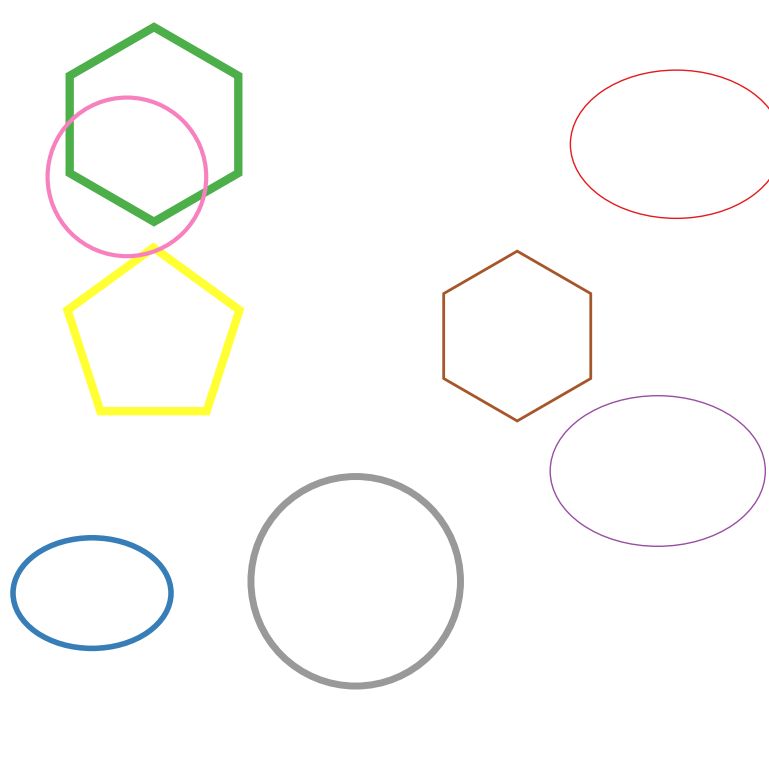[{"shape": "oval", "thickness": 0.5, "radius": 0.69, "center": [0.878, 0.813]}, {"shape": "oval", "thickness": 2, "radius": 0.51, "center": [0.119, 0.23]}, {"shape": "hexagon", "thickness": 3, "radius": 0.63, "center": [0.2, 0.838]}, {"shape": "oval", "thickness": 0.5, "radius": 0.7, "center": [0.854, 0.388]}, {"shape": "pentagon", "thickness": 3, "radius": 0.59, "center": [0.199, 0.561]}, {"shape": "hexagon", "thickness": 1, "radius": 0.55, "center": [0.672, 0.564]}, {"shape": "circle", "thickness": 1.5, "radius": 0.52, "center": [0.165, 0.77]}, {"shape": "circle", "thickness": 2.5, "radius": 0.68, "center": [0.462, 0.245]}]